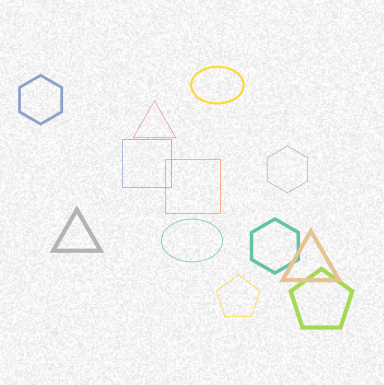[{"shape": "hexagon", "thickness": 2.5, "radius": 0.35, "center": [0.714, 0.361]}, {"shape": "oval", "thickness": 0.5, "radius": 0.4, "center": [0.499, 0.375]}, {"shape": "square", "thickness": 0.5, "radius": 0.35, "center": [0.5, 0.516]}, {"shape": "hexagon", "thickness": 2, "radius": 0.32, "center": [0.106, 0.741]}, {"shape": "square", "thickness": 0.5, "radius": 0.32, "center": [0.38, 0.577]}, {"shape": "triangle", "thickness": 0.5, "radius": 0.32, "center": [0.401, 0.674]}, {"shape": "pentagon", "thickness": 3, "radius": 0.42, "center": [0.835, 0.217]}, {"shape": "oval", "thickness": 1.5, "radius": 0.34, "center": [0.565, 0.779]}, {"shape": "pentagon", "thickness": 0.5, "radius": 0.3, "center": [0.619, 0.226]}, {"shape": "triangle", "thickness": 3, "radius": 0.43, "center": [0.807, 0.315]}, {"shape": "hexagon", "thickness": 0.5, "radius": 0.3, "center": [0.747, 0.56]}, {"shape": "triangle", "thickness": 3, "radius": 0.36, "center": [0.2, 0.384]}]